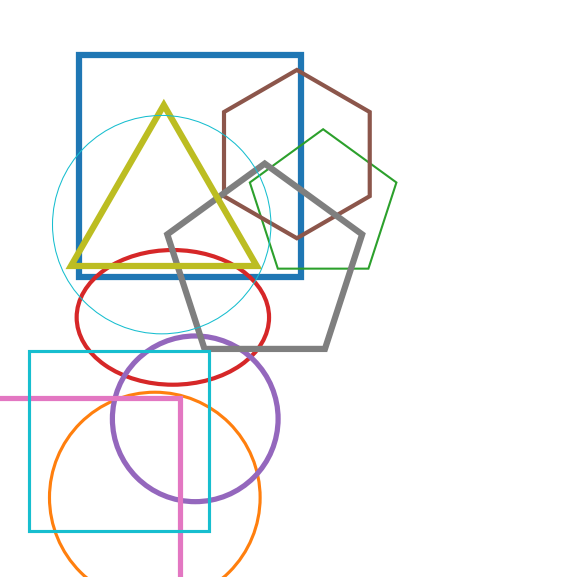[{"shape": "square", "thickness": 3, "radius": 0.96, "center": [0.329, 0.712]}, {"shape": "circle", "thickness": 1.5, "radius": 0.91, "center": [0.268, 0.138]}, {"shape": "pentagon", "thickness": 1, "radius": 0.67, "center": [0.56, 0.642]}, {"shape": "oval", "thickness": 2, "radius": 0.83, "center": [0.299, 0.45]}, {"shape": "circle", "thickness": 2.5, "radius": 0.72, "center": [0.338, 0.274]}, {"shape": "hexagon", "thickness": 2, "radius": 0.73, "center": [0.514, 0.732]}, {"shape": "square", "thickness": 2.5, "radius": 0.87, "center": [0.137, 0.136]}, {"shape": "pentagon", "thickness": 3, "radius": 0.89, "center": [0.458, 0.538]}, {"shape": "triangle", "thickness": 3, "radius": 0.93, "center": [0.284, 0.631]}, {"shape": "square", "thickness": 1.5, "radius": 0.78, "center": [0.206, 0.236]}, {"shape": "circle", "thickness": 0.5, "radius": 0.95, "center": [0.28, 0.61]}]